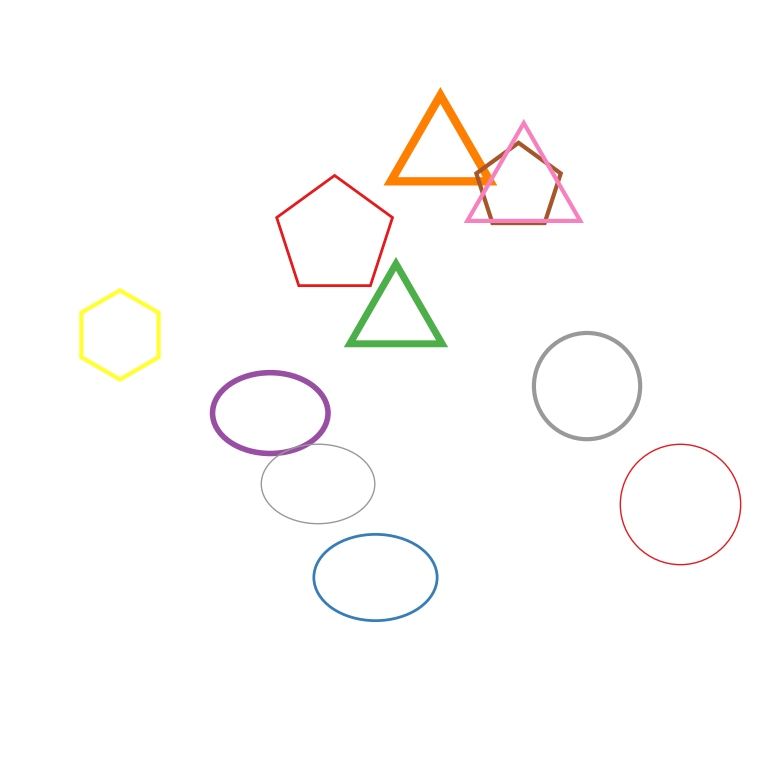[{"shape": "pentagon", "thickness": 1, "radius": 0.4, "center": [0.435, 0.693]}, {"shape": "circle", "thickness": 0.5, "radius": 0.39, "center": [0.884, 0.345]}, {"shape": "oval", "thickness": 1, "radius": 0.4, "center": [0.488, 0.25]}, {"shape": "triangle", "thickness": 2.5, "radius": 0.35, "center": [0.514, 0.588]}, {"shape": "oval", "thickness": 2, "radius": 0.37, "center": [0.351, 0.464]}, {"shape": "triangle", "thickness": 3, "radius": 0.37, "center": [0.572, 0.802]}, {"shape": "hexagon", "thickness": 1.5, "radius": 0.29, "center": [0.156, 0.565]}, {"shape": "pentagon", "thickness": 1.5, "radius": 0.29, "center": [0.673, 0.757]}, {"shape": "triangle", "thickness": 1.5, "radius": 0.42, "center": [0.68, 0.755]}, {"shape": "oval", "thickness": 0.5, "radius": 0.37, "center": [0.413, 0.371]}, {"shape": "circle", "thickness": 1.5, "radius": 0.34, "center": [0.762, 0.499]}]